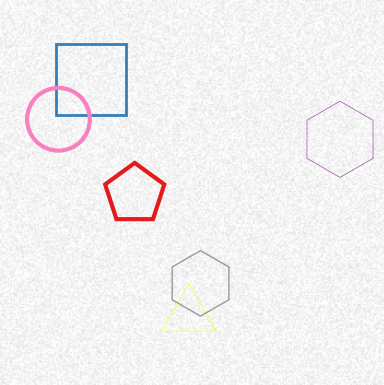[{"shape": "pentagon", "thickness": 3, "radius": 0.4, "center": [0.35, 0.496]}, {"shape": "square", "thickness": 2, "radius": 0.46, "center": [0.236, 0.794]}, {"shape": "hexagon", "thickness": 0.5, "radius": 0.5, "center": [0.883, 0.638]}, {"shape": "triangle", "thickness": 0.5, "radius": 0.41, "center": [0.49, 0.181]}, {"shape": "circle", "thickness": 3, "radius": 0.41, "center": [0.152, 0.69]}, {"shape": "hexagon", "thickness": 1, "radius": 0.43, "center": [0.521, 0.264]}]